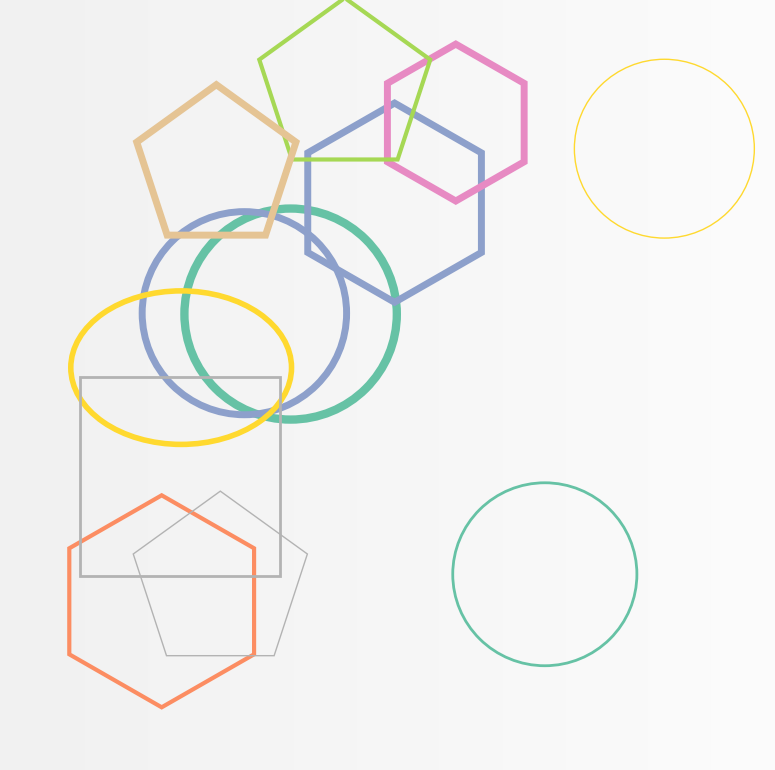[{"shape": "circle", "thickness": 1, "radius": 0.59, "center": [0.703, 0.254]}, {"shape": "circle", "thickness": 3, "radius": 0.69, "center": [0.375, 0.592]}, {"shape": "hexagon", "thickness": 1.5, "radius": 0.69, "center": [0.209, 0.219]}, {"shape": "circle", "thickness": 2.5, "radius": 0.66, "center": [0.315, 0.593]}, {"shape": "hexagon", "thickness": 2.5, "radius": 0.65, "center": [0.509, 0.737]}, {"shape": "hexagon", "thickness": 2.5, "radius": 0.51, "center": [0.588, 0.841]}, {"shape": "pentagon", "thickness": 1.5, "radius": 0.58, "center": [0.445, 0.887]}, {"shape": "circle", "thickness": 0.5, "radius": 0.58, "center": [0.857, 0.807]}, {"shape": "oval", "thickness": 2, "radius": 0.71, "center": [0.234, 0.523]}, {"shape": "pentagon", "thickness": 2.5, "radius": 0.54, "center": [0.279, 0.782]}, {"shape": "pentagon", "thickness": 0.5, "radius": 0.59, "center": [0.284, 0.244]}, {"shape": "square", "thickness": 1, "radius": 0.65, "center": [0.232, 0.381]}]